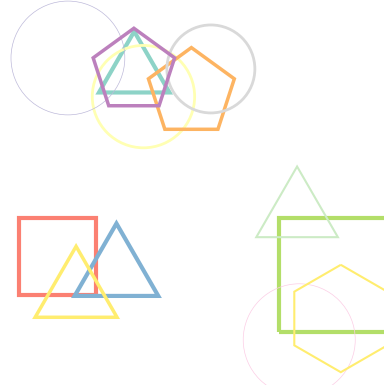[{"shape": "triangle", "thickness": 3, "radius": 0.53, "center": [0.349, 0.813]}, {"shape": "circle", "thickness": 2, "radius": 0.66, "center": [0.373, 0.749]}, {"shape": "circle", "thickness": 0.5, "radius": 0.74, "center": [0.176, 0.849]}, {"shape": "square", "thickness": 3, "radius": 0.5, "center": [0.149, 0.334]}, {"shape": "triangle", "thickness": 3, "radius": 0.63, "center": [0.302, 0.294]}, {"shape": "pentagon", "thickness": 2.5, "radius": 0.59, "center": [0.497, 0.759]}, {"shape": "square", "thickness": 3, "radius": 0.74, "center": [0.872, 0.286]}, {"shape": "circle", "thickness": 0.5, "radius": 0.73, "center": [0.777, 0.117]}, {"shape": "circle", "thickness": 2, "radius": 0.57, "center": [0.548, 0.821]}, {"shape": "pentagon", "thickness": 2.5, "radius": 0.56, "center": [0.348, 0.815]}, {"shape": "triangle", "thickness": 1.5, "radius": 0.61, "center": [0.772, 0.445]}, {"shape": "hexagon", "thickness": 1.5, "radius": 0.7, "center": [0.885, 0.173]}, {"shape": "triangle", "thickness": 2.5, "radius": 0.61, "center": [0.198, 0.237]}]